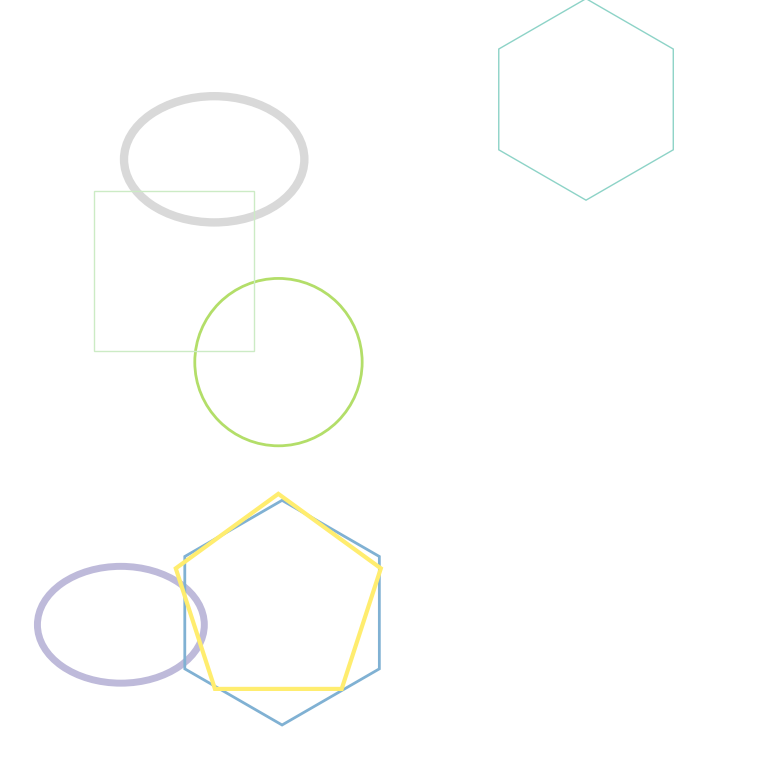[{"shape": "hexagon", "thickness": 0.5, "radius": 0.65, "center": [0.761, 0.871]}, {"shape": "oval", "thickness": 2.5, "radius": 0.54, "center": [0.157, 0.189]}, {"shape": "hexagon", "thickness": 1, "radius": 0.73, "center": [0.366, 0.204]}, {"shape": "circle", "thickness": 1, "radius": 0.54, "center": [0.362, 0.53]}, {"shape": "oval", "thickness": 3, "radius": 0.59, "center": [0.278, 0.793]}, {"shape": "square", "thickness": 0.5, "radius": 0.52, "center": [0.226, 0.648]}, {"shape": "pentagon", "thickness": 1.5, "radius": 0.7, "center": [0.361, 0.219]}]